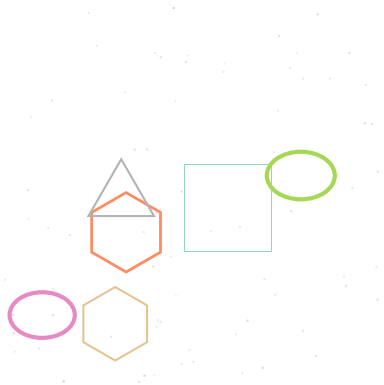[{"shape": "square", "thickness": 0.5, "radius": 0.57, "center": [0.59, 0.46]}, {"shape": "hexagon", "thickness": 2, "radius": 0.52, "center": [0.327, 0.397]}, {"shape": "oval", "thickness": 3, "radius": 0.42, "center": [0.11, 0.182]}, {"shape": "oval", "thickness": 3, "radius": 0.44, "center": [0.781, 0.544]}, {"shape": "hexagon", "thickness": 1.5, "radius": 0.48, "center": [0.299, 0.159]}, {"shape": "triangle", "thickness": 1.5, "radius": 0.49, "center": [0.315, 0.488]}]